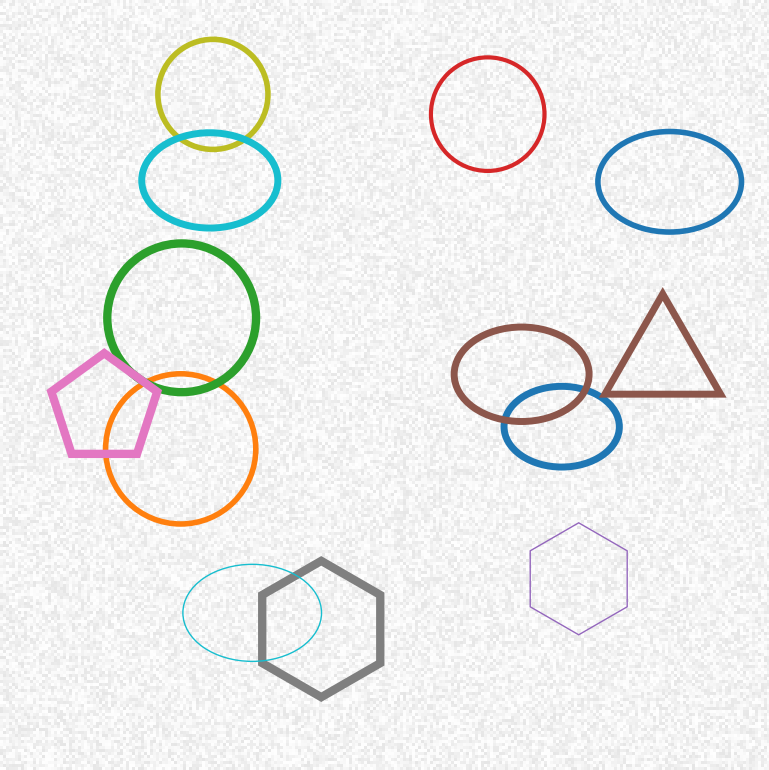[{"shape": "oval", "thickness": 2.5, "radius": 0.37, "center": [0.729, 0.446]}, {"shape": "oval", "thickness": 2, "radius": 0.47, "center": [0.87, 0.764]}, {"shape": "circle", "thickness": 2, "radius": 0.49, "center": [0.235, 0.417]}, {"shape": "circle", "thickness": 3, "radius": 0.48, "center": [0.236, 0.587]}, {"shape": "circle", "thickness": 1.5, "radius": 0.37, "center": [0.633, 0.852]}, {"shape": "hexagon", "thickness": 0.5, "radius": 0.36, "center": [0.752, 0.248]}, {"shape": "oval", "thickness": 2.5, "radius": 0.44, "center": [0.677, 0.514]}, {"shape": "triangle", "thickness": 2.5, "radius": 0.43, "center": [0.861, 0.531]}, {"shape": "pentagon", "thickness": 3, "radius": 0.36, "center": [0.135, 0.469]}, {"shape": "hexagon", "thickness": 3, "radius": 0.44, "center": [0.417, 0.183]}, {"shape": "circle", "thickness": 2, "radius": 0.36, "center": [0.277, 0.877]}, {"shape": "oval", "thickness": 0.5, "radius": 0.45, "center": [0.328, 0.204]}, {"shape": "oval", "thickness": 2.5, "radius": 0.44, "center": [0.272, 0.766]}]